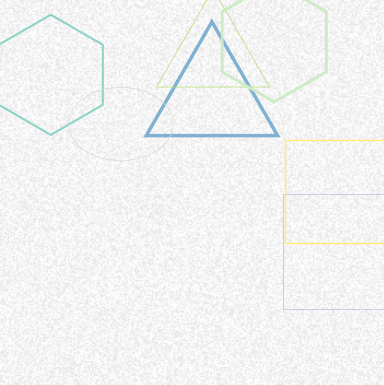[{"shape": "hexagon", "thickness": 1.5, "radius": 0.78, "center": [0.132, 0.806]}, {"shape": "square", "thickness": 0.5, "radius": 0.75, "center": [0.885, 0.346]}, {"shape": "triangle", "thickness": 2.5, "radius": 0.99, "center": [0.55, 0.746]}, {"shape": "triangle", "thickness": 0.5, "radius": 0.85, "center": [0.554, 0.859]}, {"shape": "oval", "thickness": 0.5, "radius": 0.68, "center": [0.314, 0.678]}, {"shape": "hexagon", "thickness": 2, "radius": 0.78, "center": [0.712, 0.892]}, {"shape": "square", "thickness": 1, "radius": 0.67, "center": [0.874, 0.502]}]